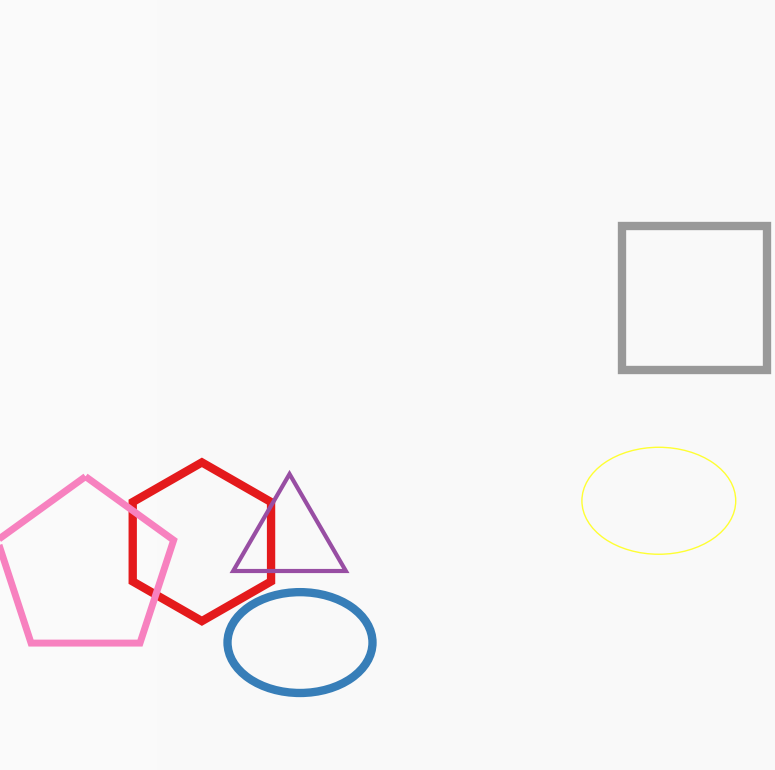[{"shape": "hexagon", "thickness": 3, "radius": 0.52, "center": [0.261, 0.296]}, {"shape": "oval", "thickness": 3, "radius": 0.47, "center": [0.387, 0.166]}, {"shape": "triangle", "thickness": 1.5, "radius": 0.42, "center": [0.374, 0.3]}, {"shape": "oval", "thickness": 0.5, "radius": 0.5, "center": [0.85, 0.35]}, {"shape": "pentagon", "thickness": 2.5, "radius": 0.6, "center": [0.11, 0.262]}, {"shape": "square", "thickness": 3, "radius": 0.47, "center": [0.896, 0.613]}]